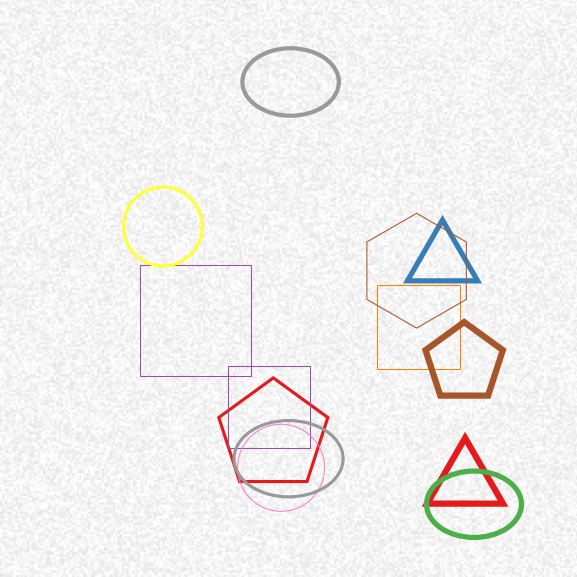[{"shape": "triangle", "thickness": 3, "radius": 0.38, "center": [0.805, 0.165]}, {"shape": "pentagon", "thickness": 1.5, "radius": 0.5, "center": [0.473, 0.246]}, {"shape": "triangle", "thickness": 2.5, "radius": 0.35, "center": [0.766, 0.548]}, {"shape": "oval", "thickness": 2.5, "radius": 0.41, "center": [0.821, 0.126]}, {"shape": "square", "thickness": 0.5, "radius": 0.36, "center": [0.465, 0.295]}, {"shape": "square", "thickness": 0.5, "radius": 0.48, "center": [0.338, 0.445]}, {"shape": "square", "thickness": 0.5, "radius": 0.36, "center": [0.725, 0.433]}, {"shape": "circle", "thickness": 1.5, "radius": 0.34, "center": [0.282, 0.607]}, {"shape": "pentagon", "thickness": 3, "radius": 0.35, "center": [0.804, 0.371]}, {"shape": "hexagon", "thickness": 0.5, "radius": 0.5, "center": [0.721, 0.53]}, {"shape": "circle", "thickness": 0.5, "radius": 0.38, "center": [0.487, 0.189]}, {"shape": "oval", "thickness": 2, "radius": 0.42, "center": [0.503, 0.857]}, {"shape": "oval", "thickness": 1.5, "radius": 0.47, "center": [0.5, 0.205]}]